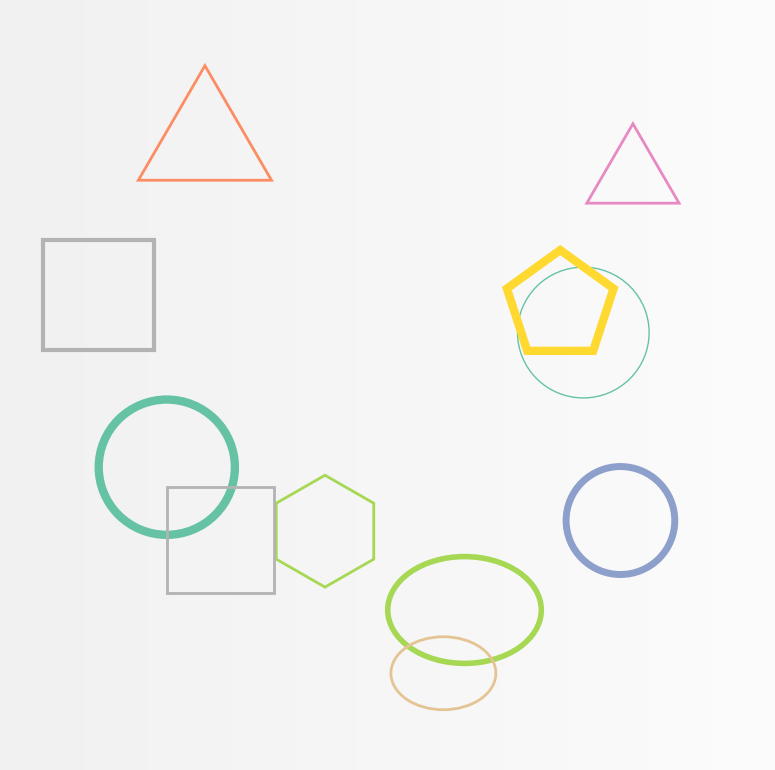[{"shape": "circle", "thickness": 3, "radius": 0.44, "center": [0.215, 0.393]}, {"shape": "circle", "thickness": 0.5, "radius": 0.42, "center": [0.753, 0.568]}, {"shape": "triangle", "thickness": 1, "radius": 0.5, "center": [0.264, 0.816]}, {"shape": "circle", "thickness": 2.5, "radius": 0.35, "center": [0.801, 0.324]}, {"shape": "triangle", "thickness": 1, "radius": 0.34, "center": [0.817, 0.771]}, {"shape": "hexagon", "thickness": 1, "radius": 0.36, "center": [0.419, 0.31]}, {"shape": "oval", "thickness": 2, "radius": 0.5, "center": [0.599, 0.208]}, {"shape": "pentagon", "thickness": 3, "radius": 0.36, "center": [0.723, 0.603]}, {"shape": "oval", "thickness": 1, "radius": 0.34, "center": [0.572, 0.126]}, {"shape": "square", "thickness": 1, "radius": 0.34, "center": [0.284, 0.299]}, {"shape": "square", "thickness": 1.5, "radius": 0.36, "center": [0.127, 0.617]}]